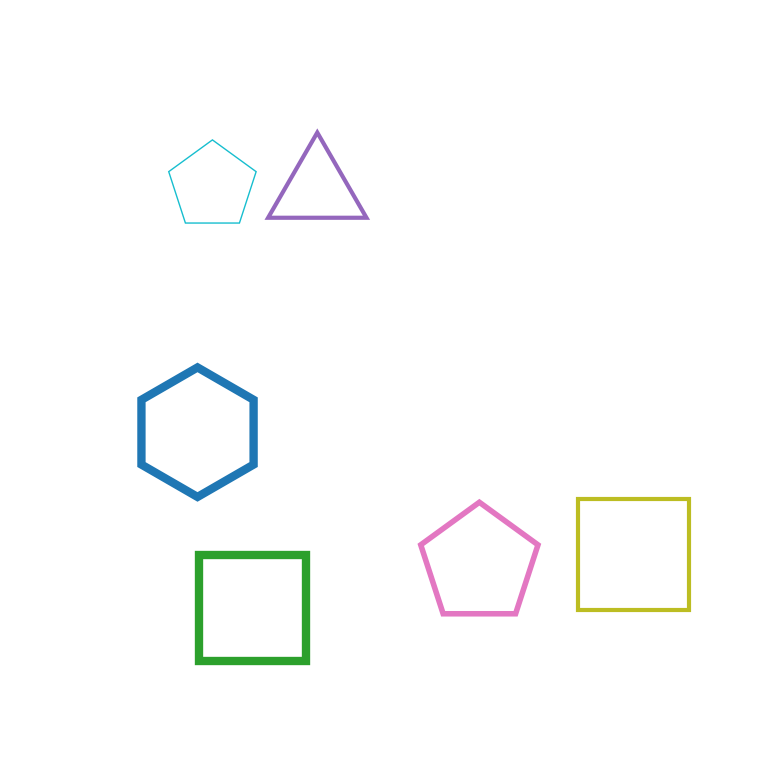[{"shape": "hexagon", "thickness": 3, "radius": 0.42, "center": [0.257, 0.439]}, {"shape": "square", "thickness": 3, "radius": 0.35, "center": [0.328, 0.21]}, {"shape": "triangle", "thickness": 1.5, "radius": 0.37, "center": [0.412, 0.754]}, {"shape": "pentagon", "thickness": 2, "radius": 0.4, "center": [0.623, 0.268]}, {"shape": "square", "thickness": 1.5, "radius": 0.36, "center": [0.823, 0.28]}, {"shape": "pentagon", "thickness": 0.5, "radius": 0.3, "center": [0.276, 0.759]}]